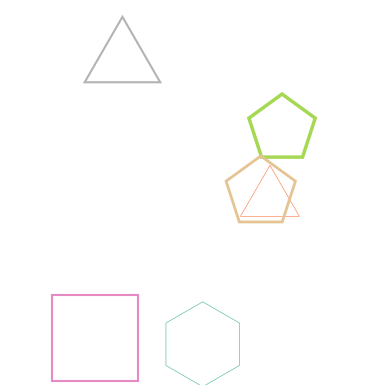[{"shape": "hexagon", "thickness": 0.5, "radius": 0.55, "center": [0.527, 0.106]}, {"shape": "triangle", "thickness": 0.5, "radius": 0.44, "center": [0.701, 0.482]}, {"shape": "square", "thickness": 1.5, "radius": 0.56, "center": [0.246, 0.122]}, {"shape": "pentagon", "thickness": 2.5, "radius": 0.45, "center": [0.733, 0.665]}, {"shape": "pentagon", "thickness": 2, "radius": 0.47, "center": [0.677, 0.5]}, {"shape": "triangle", "thickness": 1.5, "radius": 0.57, "center": [0.318, 0.843]}]